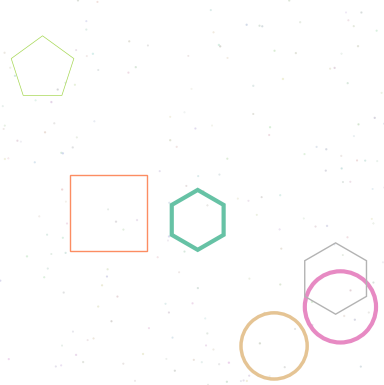[{"shape": "hexagon", "thickness": 3, "radius": 0.39, "center": [0.513, 0.429]}, {"shape": "square", "thickness": 1, "radius": 0.49, "center": [0.282, 0.447]}, {"shape": "circle", "thickness": 3, "radius": 0.46, "center": [0.884, 0.203]}, {"shape": "pentagon", "thickness": 0.5, "radius": 0.43, "center": [0.111, 0.821]}, {"shape": "circle", "thickness": 2.5, "radius": 0.43, "center": [0.712, 0.101]}, {"shape": "hexagon", "thickness": 1, "radius": 0.46, "center": [0.872, 0.277]}]